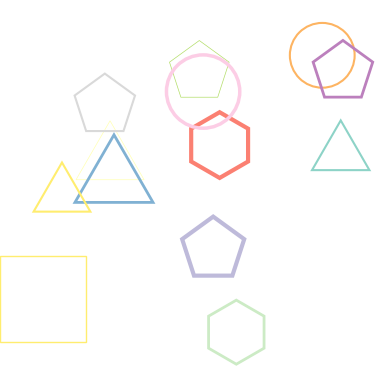[{"shape": "triangle", "thickness": 1.5, "radius": 0.43, "center": [0.885, 0.601]}, {"shape": "triangle", "thickness": 0.5, "radius": 0.51, "center": [0.286, 0.584]}, {"shape": "pentagon", "thickness": 3, "radius": 0.42, "center": [0.554, 0.353]}, {"shape": "hexagon", "thickness": 3, "radius": 0.43, "center": [0.57, 0.623]}, {"shape": "triangle", "thickness": 2, "radius": 0.59, "center": [0.296, 0.533]}, {"shape": "circle", "thickness": 1.5, "radius": 0.42, "center": [0.837, 0.856]}, {"shape": "pentagon", "thickness": 0.5, "radius": 0.41, "center": [0.518, 0.813]}, {"shape": "circle", "thickness": 2.5, "radius": 0.48, "center": [0.528, 0.762]}, {"shape": "pentagon", "thickness": 1.5, "radius": 0.41, "center": [0.272, 0.726]}, {"shape": "pentagon", "thickness": 2, "radius": 0.41, "center": [0.891, 0.814]}, {"shape": "hexagon", "thickness": 2, "radius": 0.42, "center": [0.614, 0.137]}, {"shape": "square", "thickness": 1, "radius": 0.55, "center": [0.112, 0.224]}, {"shape": "triangle", "thickness": 1.5, "radius": 0.43, "center": [0.161, 0.493]}]